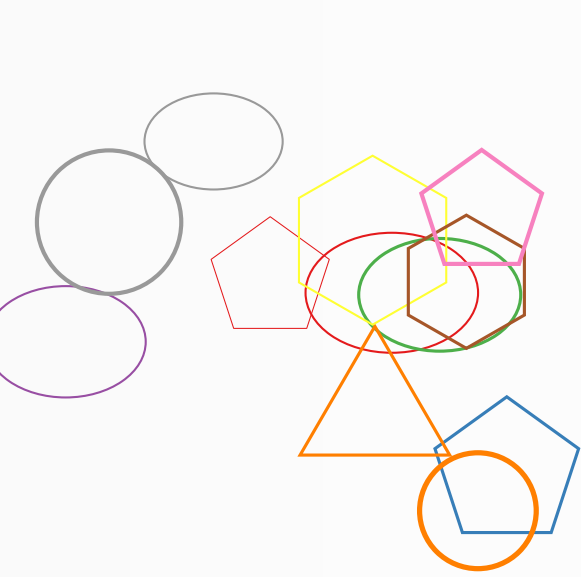[{"shape": "pentagon", "thickness": 0.5, "radius": 0.53, "center": [0.465, 0.517]}, {"shape": "oval", "thickness": 1, "radius": 0.74, "center": [0.674, 0.492]}, {"shape": "pentagon", "thickness": 1.5, "radius": 0.65, "center": [0.872, 0.182]}, {"shape": "oval", "thickness": 1.5, "radius": 0.7, "center": [0.757, 0.489]}, {"shape": "oval", "thickness": 1, "radius": 0.69, "center": [0.113, 0.407]}, {"shape": "circle", "thickness": 2.5, "radius": 0.5, "center": [0.822, 0.115]}, {"shape": "triangle", "thickness": 1.5, "radius": 0.74, "center": [0.645, 0.285]}, {"shape": "hexagon", "thickness": 1, "radius": 0.73, "center": [0.641, 0.583]}, {"shape": "hexagon", "thickness": 1.5, "radius": 0.58, "center": [0.802, 0.511]}, {"shape": "pentagon", "thickness": 2, "radius": 0.55, "center": [0.829, 0.63]}, {"shape": "circle", "thickness": 2, "radius": 0.62, "center": [0.188, 0.615]}, {"shape": "oval", "thickness": 1, "radius": 0.59, "center": [0.367, 0.754]}]